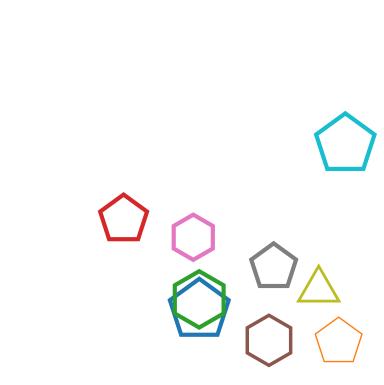[{"shape": "pentagon", "thickness": 3, "radius": 0.4, "center": [0.518, 0.195]}, {"shape": "pentagon", "thickness": 1, "radius": 0.32, "center": [0.88, 0.112]}, {"shape": "hexagon", "thickness": 3, "radius": 0.37, "center": [0.517, 0.222]}, {"shape": "pentagon", "thickness": 3, "radius": 0.32, "center": [0.321, 0.431]}, {"shape": "hexagon", "thickness": 2.5, "radius": 0.33, "center": [0.699, 0.116]}, {"shape": "hexagon", "thickness": 3, "radius": 0.29, "center": [0.502, 0.384]}, {"shape": "pentagon", "thickness": 3, "radius": 0.31, "center": [0.711, 0.307]}, {"shape": "triangle", "thickness": 2, "radius": 0.3, "center": [0.828, 0.248]}, {"shape": "pentagon", "thickness": 3, "radius": 0.4, "center": [0.897, 0.626]}]